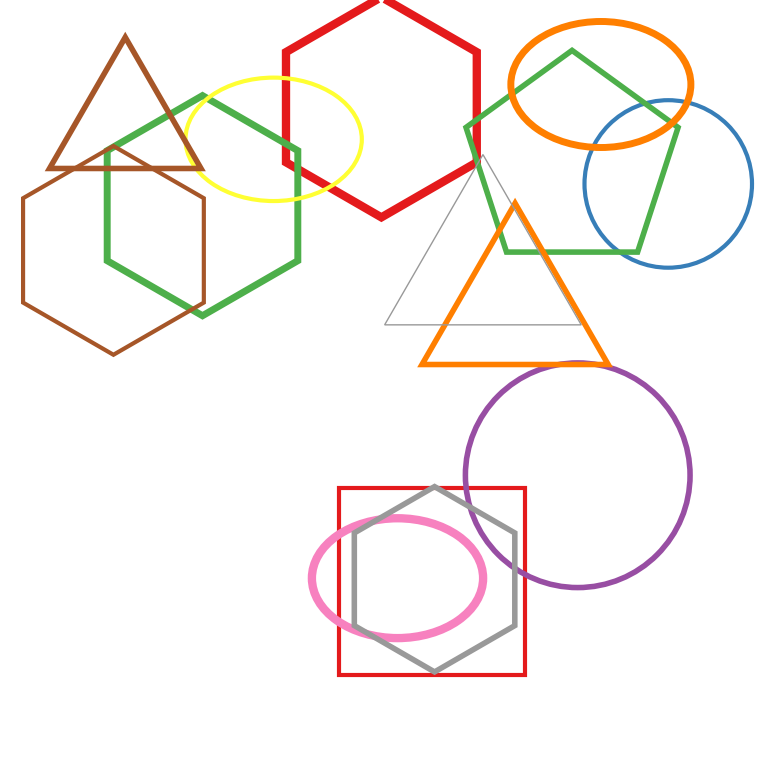[{"shape": "hexagon", "thickness": 3, "radius": 0.72, "center": [0.495, 0.861]}, {"shape": "square", "thickness": 1.5, "radius": 0.6, "center": [0.561, 0.245]}, {"shape": "circle", "thickness": 1.5, "radius": 0.54, "center": [0.868, 0.761]}, {"shape": "hexagon", "thickness": 2.5, "radius": 0.71, "center": [0.263, 0.733]}, {"shape": "pentagon", "thickness": 2, "radius": 0.72, "center": [0.743, 0.79]}, {"shape": "circle", "thickness": 2, "radius": 0.73, "center": [0.75, 0.383]}, {"shape": "oval", "thickness": 2.5, "radius": 0.58, "center": [0.78, 0.89]}, {"shape": "triangle", "thickness": 2, "radius": 0.7, "center": [0.669, 0.596]}, {"shape": "oval", "thickness": 1.5, "radius": 0.57, "center": [0.355, 0.819]}, {"shape": "triangle", "thickness": 2, "radius": 0.57, "center": [0.163, 0.838]}, {"shape": "hexagon", "thickness": 1.5, "radius": 0.68, "center": [0.147, 0.675]}, {"shape": "oval", "thickness": 3, "radius": 0.56, "center": [0.516, 0.249]}, {"shape": "hexagon", "thickness": 2, "radius": 0.6, "center": [0.564, 0.248]}, {"shape": "triangle", "thickness": 0.5, "radius": 0.74, "center": [0.627, 0.652]}]